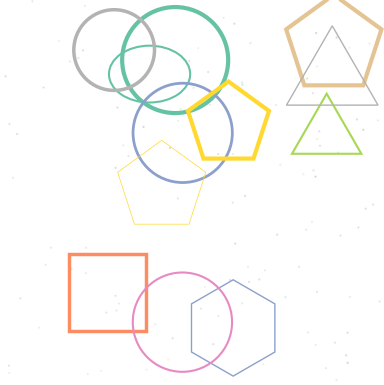[{"shape": "circle", "thickness": 3, "radius": 0.69, "center": [0.455, 0.844]}, {"shape": "oval", "thickness": 1.5, "radius": 0.53, "center": [0.389, 0.808]}, {"shape": "square", "thickness": 2.5, "radius": 0.5, "center": [0.279, 0.24]}, {"shape": "hexagon", "thickness": 1, "radius": 0.63, "center": [0.606, 0.148]}, {"shape": "circle", "thickness": 2, "radius": 0.64, "center": [0.475, 0.655]}, {"shape": "circle", "thickness": 1.5, "radius": 0.64, "center": [0.474, 0.163]}, {"shape": "triangle", "thickness": 1.5, "radius": 0.52, "center": [0.848, 0.653]}, {"shape": "pentagon", "thickness": 3, "radius": 0.55, "center": [0.593, 0.678]}, {"shape": "pentagon", "thickness": 0.5, "radius": 0.6, "center": [0.42, 0.515]}, {"shape": "pentagon", "thickness": 3, "radius": 0.65, "center": [0.867, 0.884]}, {"shape": "circle", "thickness": 2.5, "radius": 0.52, "center": [0.297, 0.87]}, {"shape": "triangle", "thickness": 1, "radius": 0.69, "center": [0.863, 0.796]}]